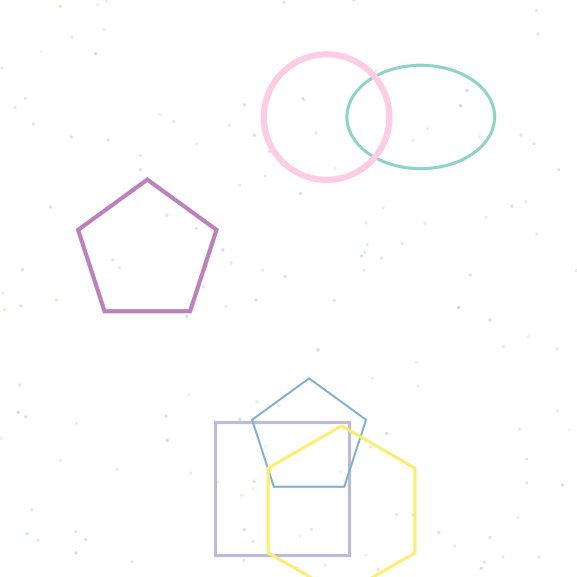[{"shape": "oval", "thickness": 1.5, "radius": 0.64, "center": [0.729, 0.797]}, {"shape": "square", "thickness": 1.5, "radius": 0.58, "center": [0.489, 0.153]}, {"shape": "pentagon", "thickness": 1, "radius": 0.52, "center": [0.535, 0.24]}, {"shape": "circle", "thickness": 3, "radius": 0.54, "center": [0.566, 0.796]}, {"shape": "pentagon", "thickness": 2, "radius": 0.63, "center": [0.255, 0.562]}, {"shape": "hexagon", "thickness": 1.5, "radius": 0.73, "center": [0.591, 0.115]}]